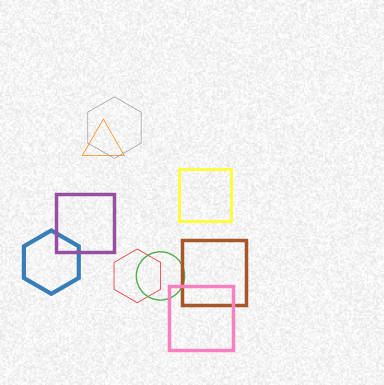[{"shape": "hexagon", "thickness": 0.5, "radius": 0.35, "center": [0.357, 0.283]}, {"shape": "hexagon", "thickness": 3, "radius": 0.41, "center": [0.133, 0.319]}, {"shape": "circle", "thickness": 1, "radius": 0.31, "center": [0.417, 0.283]}, {"shape": "square", "thickness": 2.5, "radius": 0.38, "center": [0.22, 0.42]}, {"shape": "triangle", "thickness": 0.5, "radius": 0.32, "center": [0.268, 0.627]}, {"shape": "square", "thickness": 2, "radius": 0.34, "center": [0.533, 0.493]}, {"shape": "square", "thickness": 2.5, "radius": 0.42, "center": [0.556, 0.293]}, {"shape": "square", "thickness": 2.5, "radius": 0.42, "center": [0.523, 0.175]}, {"shape": "hexagon", "thickness": 0.5, "radius": 0.4, "center": [0.297, 0.668]}]